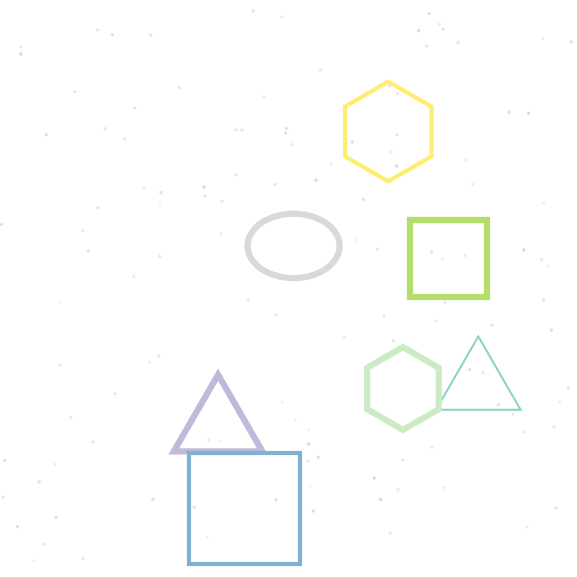[{"shape": "triangle", "thickness": 1, "radius": 0.42, "center": [0.828, 0.332]}, {"shape": "triangle", "thickness": 3, "radius": 0.44, "center": [0.378, 0.262]}, {"shape": "square", "thickness": 2, "radius": 0.48, "center": [0.423, 0.119]}, {"shape": "square", "thickness": 3, "radius": 0.33, "center": [0.776, 0.551]}, {"shape": "oval", "thickness": 3, "radius": 0.4, "center": [0.508, 0.573]}, {"shape": "hexagon", "thickness": 3, "radius": 0.36, "center": [0.698, 0.326]}, {"shape": "hexagon", "thickness": 2, "radius": 0.43, "center": [0.672, 0.771]}]